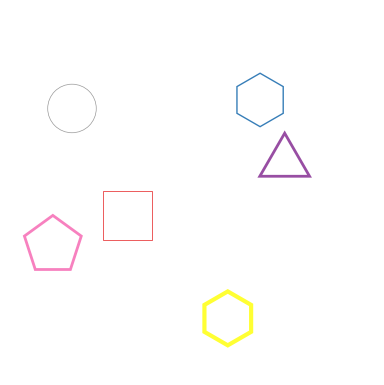[{"shape": "square", "thickness": 0.5, "radius": 0.32, "center": [0.331, 0.441]}, {"shape": "hexagon", "thickness": 1, "radius": 0.35, "center": [0.676, 0.74]}, {"shape": "triangle", "thickness": 2, "radius": 0.37, "center": [0.739, 0.579]}, {"shape": "hexagon", "thickness": 3, "radius": 0.35, "center": [0.592, 0.173]}, {"shape": "pentagon", "thickness": 2, "radius": 0.39, "center": [0.137, 0.363]}, {"shape": "circle", "thickness": 0.5, "radius": 0.32, "center": [0.187, 0.718]}]